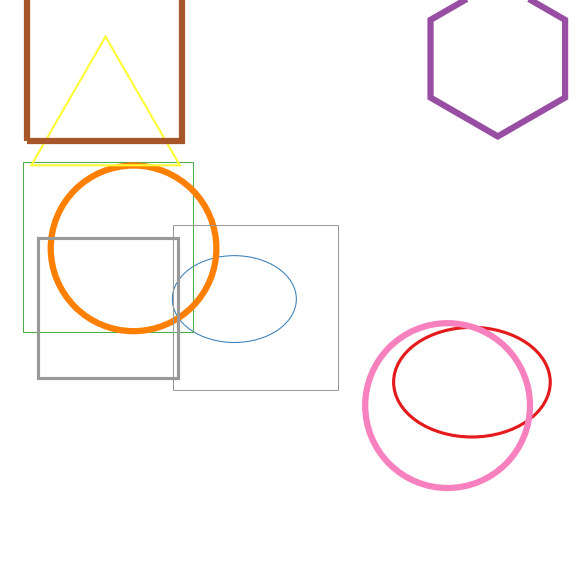[{"shape": "oval", "thickness": 1.5, "radius": 0.68, "center": [0.817, 0.337]}, {"shape": "oval", "thickness": 0.5, "radius": 0.54, "center": [0.406, 0.481]}, {"shape": "square", "thickness": 0.5, "radius": 0.74, "center": [0.187, 0.572]}, {"shape": "hexagon", "thickness": 3, "radius": 0.67, "center": [0.862, 0.897]}, {"shape": "circle", "thickness": 3, "radius": 0.72, "center": [0.231, 0.569]}, {"shape": "triangle", "thickness": 1, "radius": 0.74, "center": [0.183, 0.787]}, {"shape": "square", "thickness": 3, "radius": 0.67, "center": [0.181, 0.889]}, {"shape": "circle", "thickness": 3, "radius": 0.71, "center": [0.775, 0.297]}, {"shape": "square", "thickness": 1.5, "radius": 0.61, "center": [0.186, 0.465]}, {"shape": "square", "thickness": 0.5, "radius": 0.72, "center": [0.443, 0.467]}]